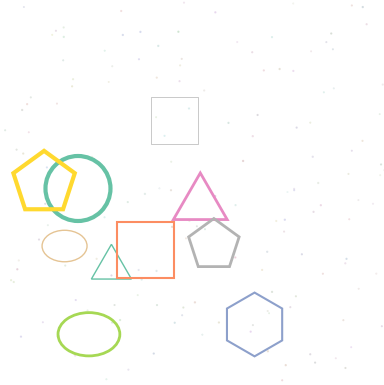[{"shape": "triangle", "thickness": 1, "radius": 0.3, "center": [0.289, 0.305]}, {"shape": "circle", "thickness": 3, "radius": 0.42, "center": [0.203, 0.51]}, {"shape": "square", "thickness": 1.5, "radius": 0.37, "center": [0.378, 0.351]}, {"shape": "hexagon", "thickness": 1.5, "radius": 0.41, "center": [0.661, 0.157]}, {"shape": "triangle", "thickness": 2, "radius": 0.4, "center": [0.52, 0.47]}, {"shape": "oval", "thickness": 2, "radius": 0.4, "center": [0.231, 0.132]}, {"shape": "pentagon", "thickness": 3, "radius": 0.42, "center": [0.114, 0.524]}, {"shape": "oval", "thickness": 1, "radius": 0.29, "center": [0.168, 0.361]}, {"shape": "square", "thickness": 0.5, "radius": 0.3, "center": [0.454, 0.686]}, {"shape": "pentagon", "thickness": 2, "radius": 0.35, "center": [0.556, 0.363]}]